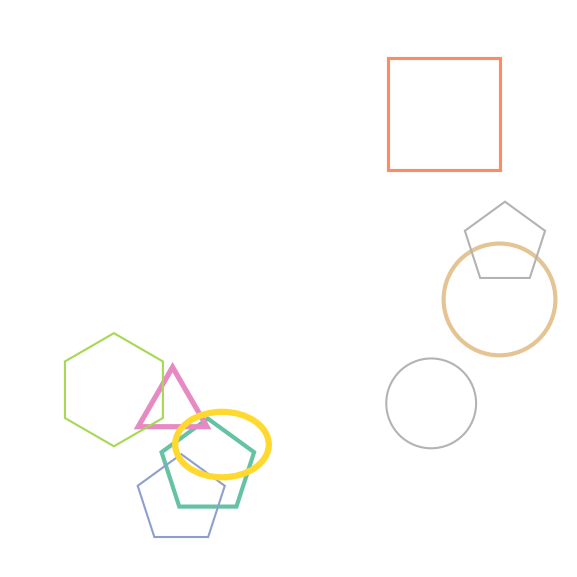[{"shape": "pentagon", "thickness": 2, "radius": 0.42, "center": [0.36, 0.19]}, {"shape": "square", "thickness": 1.5, "radius": 0.49, "center": [0.768, 0.802]}, {"shape": "pentagon", "thickness": 1, "radius": 0.4, "center": [0.314, 0.133]}, {"shape": "triangle", "thickness": 2.5, "radius": 0.34, "center": [0.299, 0.295]}, {"shape": "hexagon", "thickness": 1, "radius": 0.49, "center": [0.197, 0.324]}, {"shape": "oval", "thickness": 3, "radius": 0.41, "center": [0.384, 0.229]}, {"shape": "circle", "thickness": 2, "radius": 0.48, "center": [0.865, 0.481]}, {"shape": "circle", "thickness": 1, "radius": 0.39, "center": [0.747, 0.301]}, {"shape": "pentagon", "thickness": 1, "radius": 0.37, "center": [0.874, 0.577]}]